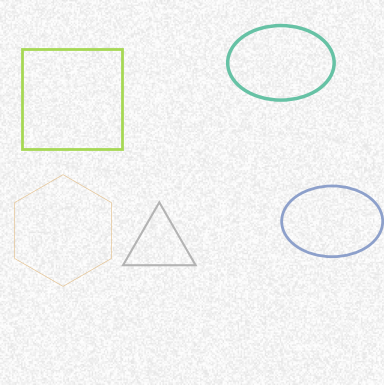[{"shape": "oval", "thickness": 2.5, "radius": 0.69, "center": [0.73, 0.837]}, {"shape": "oval", "thickness": 2, "radius": 0.66, "center": [0.863, 0.425]}, {"shape": "square", "thickness": 2, "radius": 0.65, "center": [0.188, 0.743]}, {"shape": "hexagon", "thickness": 0.5, "radius": 0.73, "center": [0.164, 0.401]}, {"shape": "triangle", "thickness": 1.5, "radius": 0.54, "center": [0.414, 0.366]}]